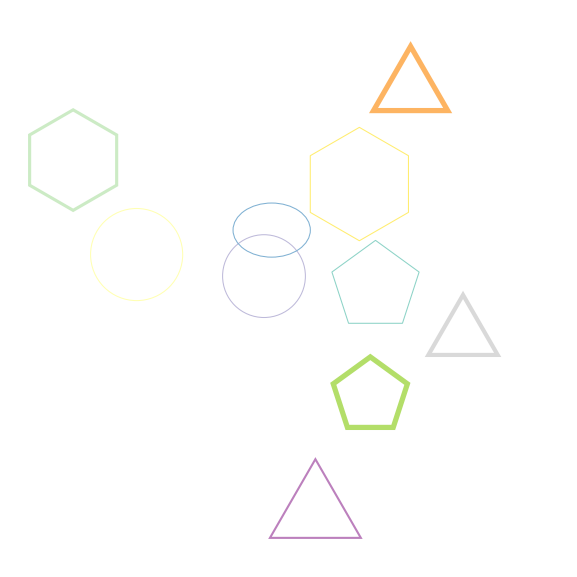[{"shape": "pentagon", "thickness": 0.5, "radius": 0.4, "center": [0.65, 0.504]}, {"shape": "circle", "thickness": 0.5, "radius": 0.4, "center": [0.237, 0.558]}, {"shape": "circle", "thickness": 0.5, "radius": 0.36, "center": [0.457, 0.521]}, {"shape": "oval", "thickness": 0.5, "radius": 0.33, "center": [0.47, 0.601]}, {"shape": "triangle", "thickness": 2.5, "radius": 0.37, "center": [0.711, 0.845]}, {"shape": "pentagon", "thickness": 2.5, "radius": 0.34, "center": [0.641, 0.314]}, {"shape": "triangle", "thickness": 2, "radius": 0.35, "center": [0.802, 0.419]}, {"shape": "triangle", "thickness": 1, "radius": 0.45, "center": [0.546, 0.113]}, {"shape": "hexagon", "thickness": 1.5, "radius": 0.44, "center": [0.127, 0.722]}, {"shape": "hexagon", "thickness": 0.5, "radius": 0.49, "center": [0.622, 0.68]}]